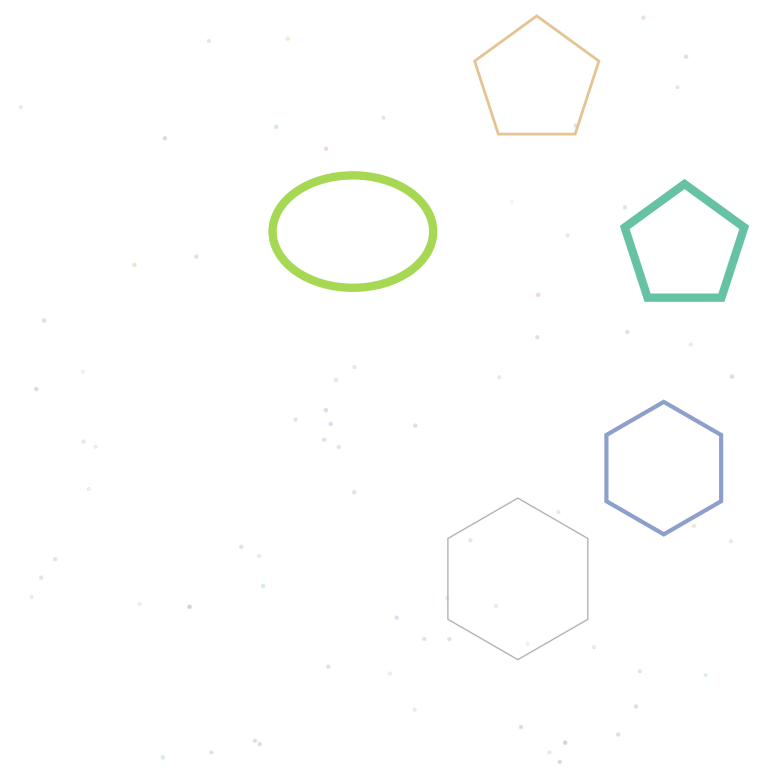[{"shape": "pentagon", "thickness": 3, "radius": 0.41, "center": [0.889, 0.679]}, {"shape": "hexagon", "thickness": 1.5, "radius": 0.43, "center": [0.862, 0.392]}, {"shape": "oval", "thickness": 3, "radius": 0.52, "center": [0.458, 0.699]}, {"shape": "pentagon", "thickness": 1, "radius": 0.42, "center": [0.697, 0.894]}, {"shape": "hexagon", "thickness": 0.5, "radius": 0.52, "center": [0.673, 0.248]}]